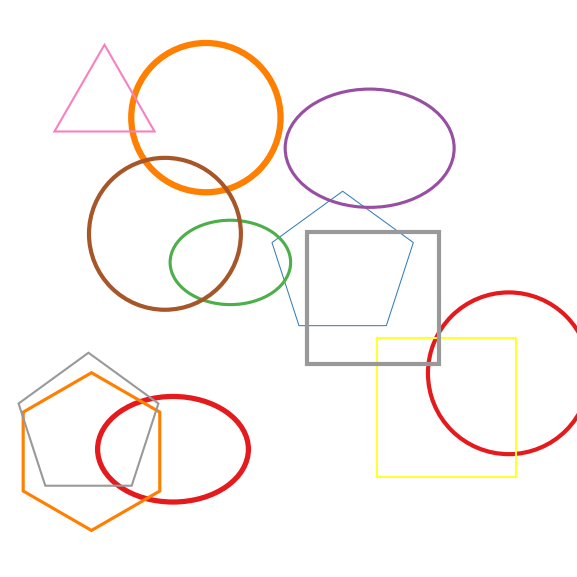[{"shape": "oval", "thickness": 2.5, "radius": 0.65, "center": [0.3, 0.221]}, {"shape": "circle", "thickness": 2, "radius": 0.7, "center": [0.881, 0.353]}, {"shape": "pentagon", "thickness": 0.5, "radius": 0.64, "center": [0.593, 0.539]}, {"shape": "oval", "thickness": 1.5, "radius": 0.52, "center": [0.399, 0.545]}, {"shape": "oval", "thickness": 1.5, "radius": 0.73, "center": [0.64, 0.742]}, {"shape": "circle", "thickness": 3, "radius": 0.65, "center": [0.357, 0.795]}, {"shape": "hexagon", "thickness": 1.5, "radius": 0.68, "center": [0.158, 0.217]}, {"shape": "square", "thickness": 1, "radius": 0.6, "center": [0.773, 0.293]}, {"shape": "circle", "thickness": 2, "radius": 0.66, "center": [0.286, 0.594]}, {"shape": "triangle", "thickness": 1, "radius": 0.5, "center": [0.181, 0.822]}, {"shape": "pentagon", "thickness": 1, "radius": 0.64, "center": [0.153, 0.261]}, {"shape": "square", "thickness": 2, "radius": 0.57, "center": [0.645, 0.483]}]